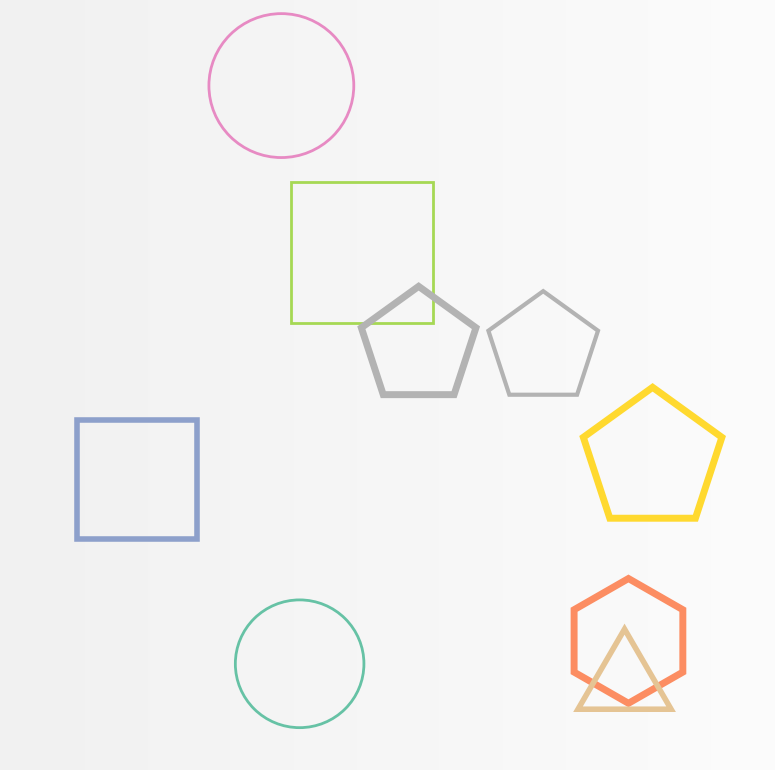[{"shape": "circle", "thickness": 1, "radius": 0.41, "center": [0.387, 0.138]}, {"shape": "hexagon", "thickness": 2.5, "radius": 0.41, "center": [0.811, 0.168]}, {"shape": "square", "thickness": 2, "radius": 0.39, "center": [0.176, 0.377]}, {"shape": "circle", "thickness": 1, "radius": 0.47, "center": [0.363, 0.889]}, {"shape": "square", "thickness": 1, "radius": 0.46, "center": [0.468, 0.671]}, {"shape": "pentagon", "thickness": 2.5, "radius": 0.47, "center": [0.842, 0.403]}, {"shape": "triangle", "thickness": 2, "radius": 0.35, "center": [0.806, 0.114]}, {"shape": "pentagon", "thickness": 2.5, "radius": 0.39, "center": [0.54, 0.55]}, {"shape": "pentagon", "thickness": 1.5, "radius": 0.37, "center": [0.701, 0.548]}]